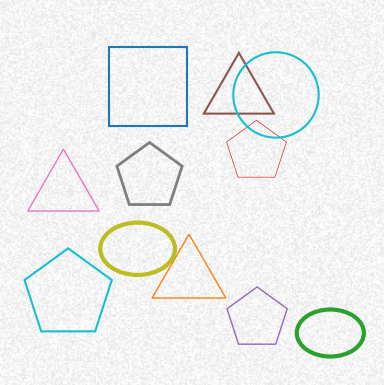[{"shape": "square", "thickness": 1.5, "radius": 0.51, "center": [0.384, 0.775]}, {"shape": "triangle", "thickness": 1, "radius": 0.55, "center": [0.491, 0.281]}, {"shape": "oval", "thickness": 3, "radius": 0.44, "center": [0.858, 0.135]}, {"shape": "pentagon", "thickness": 0.5, "radius": 0.41, "center": [0.666, 0.606]}, {"shape": "pentagon", "thickness": 1, "radius": 0.41, "center": [0.668, 0.173]}, {"shape": "triangle", "thickness": 1.5, "radius": 0.53, "center": [0.62, 0.757]}, {"shape": "triangle", "thickness": 1, "radius": 0.54, "center": [0.165, 0.505]}, {"shape": "pentagon", "thickness": 2, "radius": 0.45, "center": [0.388, 0.541]}, {"shape": "oval", "thickness": 3, "radius": 0.49, "center": [0.357, 0.354]}, {"shape": "circle", "thickness": 1.5, "radius": 0.55, "center": [0.717, 0.753]}, {"shape": "pentagon", "thickness": 1.5, "radius": 0.6, "center": [0.177, 0.236]}]